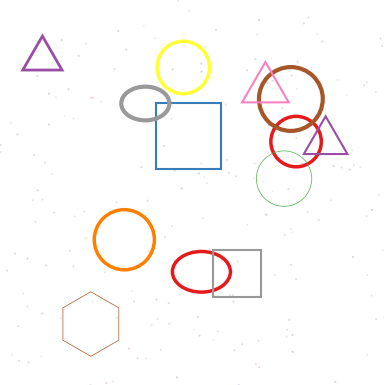[{"shape": "circle", "thickness": 2.5, "radius": 0.33, "center": [0.769, 0.632]}, {"shape": "oval", "thickness": 2.5, "radius": 0.38, "center": [0.523, 0.294]}, {"shape": "square", "thickness": 1.5, "radius": 0.43, "center": [0.49, 0.646]}, {"shape": "circle", "thickness": 0.5, "radius": 0.36, "center": [0.738, 0.536]}, {"shape": "triangle", "thickness": 1.5, "radius": 0.33, "center": [0.846, 0.633]}, {"shape": "triangle", "thickness": 2, "radius": 0.29, "center": [0.11, 0.847]}, {"shape": "circle", "thickness": 2.5, "radius": 0.39, "center": [0.323, 0.377]}, {"shape": "circle", "thickness": 2.5, "radius": 0.34, "center": [0.476, 0.825]}, {"shape": "circle", "thickness": 3, "radius": 0.41, "center": [0.755, 0.743]}, {"shape": "hexagon", "thickness": 0.5, "radius": 0.42, "center": [0.236, 0.158]}, {"shape": "triangle", "thickness": 1.5, "radius": 0.35, "center": [0.689, 0.769]}, {"shape": "square", "thickness": 1.5, "radius": 0.31, "center": [0.615, 0.289]}, {"shape": "oval", "thickness": 3, "radius": 0.31, "center": [0.377, 0.731]}]